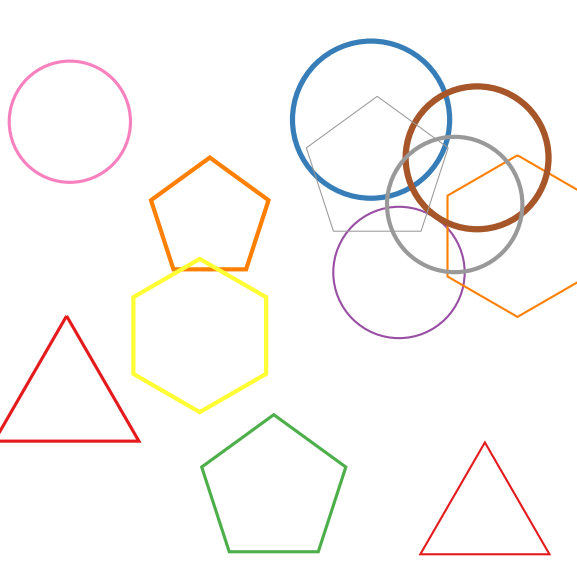[{"shape": "triangle", "thickness": 1.5, "radius": 0.72, "center": [0.115, 0.308]}, {"shape": "triangle", "thickness": 1, "radius": 0.65, "center": [0.84, 0.104]}, {"shape": "circle", "thickness": 2.5, "radius": 0.68, "center": [0.643, 0.792]}, {"shape": "pentagon", "thickness": 1.5, "radius": 0.66, "center": [0.474, 0.15]}, {"shape": "circle", "thickness": 1, "radius": 0.57, "center": [0.691, 0.527]}, {"shape": "hexagon", "thickness": 1, "radius": 0.7, "center": [0.896, 0.59]}, {"shape": "pentagon", "thickness": 2, "radius": 0.54, "center": [0.363, 0.619]}, {"shape": "hexagon", "thickness": 2, "radius": 0.66, "center": [0.346, 0.418]}, {"shape": "circle", "thickness": 3, "radius": 0.62, "center": [0.826, 0.726]}, {"shape": "circle", "thickness": 1.5, "radius": 0.52, "center": [0.121, 0.788]}, {"shape": "circle", "thickness": 2, "radius": 0.59, "center": [0.787, 0.645]}, {"shape": "pentagon", "thickness": 0.5, "radius": 0.65, "center": [0.653, 0.703]}]